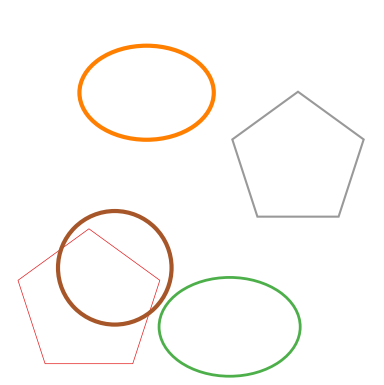[{"shape": "pentagon", "thickness": 0.5, "radius": 0.97, "center": [0.231, 0.212]}, {"shape": "oval", "thickness": 2, "radius": 0.92, "center": [0.596, 0.151]}, {"shape": "oval", "thickness": 3, "radius": 0.87, "center": [0.381, 0.759]}, {"shape": "circle", "thickness": 3, "radius": 0.74, "center": [0.298, 0.304]}, {"shape": "pentagon", "thickness": 1.5, "radius": 0.9, "center": [0.774, 0.582]}]